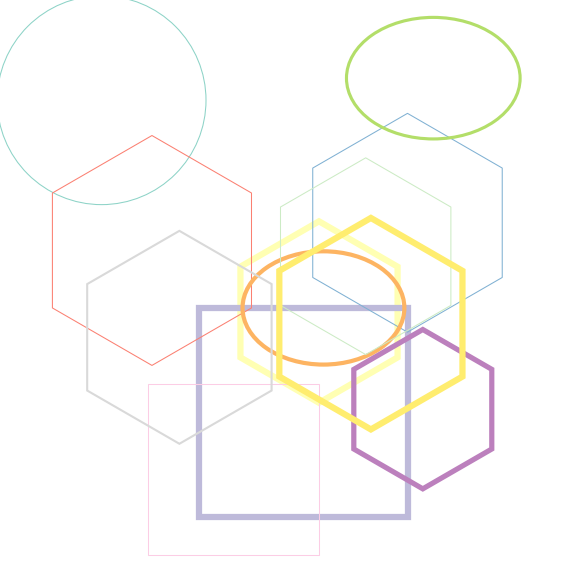[{"shape": "circle", "thickness": 0.5, "radius": 0.9, "center": [0.176, 0.826]}, {"shape": "hexagon", "thickness": 3, "radius": 0.79, "center": [0.552, 0.459]}, {"shape": "square", "thickness": 3, "radius": 0.9, "center": [0.526, 0.284]}, {"shape": "hexagon", "thickness": 0.5, "radius": 1.0, "center": [0.263, 0.565]}, {"shape": "hexagon", "thickness": 0.5, "radius": 0.95, "center": [0.706, 0.613]}, {"shape": "oval", "thickness": 2, "radius": 0.7, "center": [0.56, 0.466]}, {"shape": "oval", "thickness": 1.5, "radius": 0.75, "center": [0.75, 0.864]}, {"shape": "square", "thickness": 0.5, "radius": 0.74, "center": [0.404, 0.186]}, {"shape": "hexagon", "thickness": 1, "radius": 0.92, "center": [0.311, 0.415]}, {"shape": "hexagon", "thickness": 2.5, "radius": 0.69, "center": [0.732, 0.291]}, {"shape": "hexagon", "thickness": 0.5, "radius": 0.85, "center": [0.633, 0.555]}, {"shape": "hexagon", "thickness": 3, "radius": 0.92, "center": [0.642, 0.439]}]